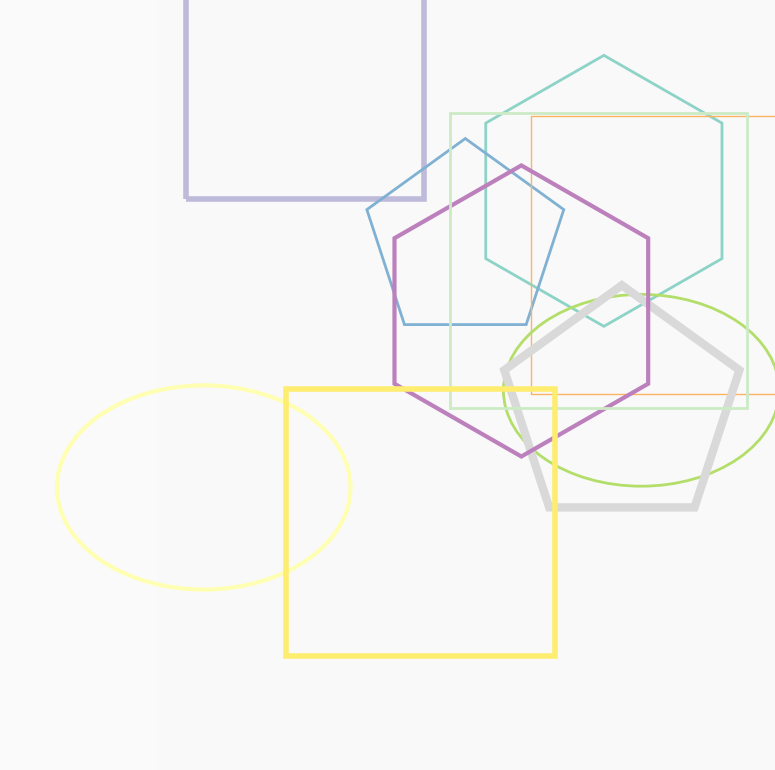[{"shape": "hexagon", "thickness": 1, "radius": 0.88, "center": [0.779, 0.752]}, {"shape": "oval", "thickness": 1.5, "radius": 0.95, "center": [0.263, 0.367]}, {"shape": "square", "thickness": 2, "radius": 0.77, "center": [0.393, 0.895]}, {"shape": "pentagon", "thickness": 1, "radius": 0.67, "center": [0.6, 0.687]}, {"shape": "square", "thickness": 0.5, "radius": 0.9, "center": [0.866, 0.669]}, {"shape": "oval", "thickness": 1, "radius": 0.89, "center": [0.827, 0.493]}, {"shape": "pentagon", "thickness": 3, "radius": 0.8, "center": [0.802, 0.47]}, {"shape": "hexagon", "thickness": 1.5, "radius": 0.94, "center": [0.673, 0.596]}, {"shape": "square", "thickness": 1, "radius": 0.96, "center": [0.772, 0.662]}, {"shape": "square", "thickness": 2, "radius": 0.87, "center": [0.542, 0.322]}]